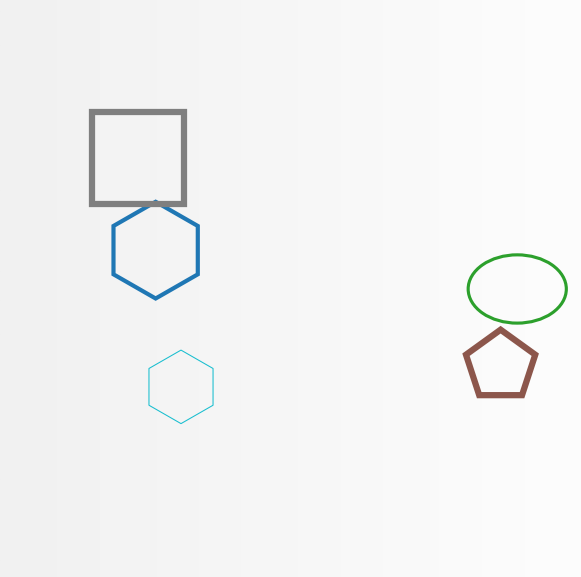[{"shape": "hexagon", "thickness": 2, "radius": 0.42, "center": [0.268, 0.566]}, {"shape": "oval", "thickness": 1.5, "radius": 0.42, "center": [0.89, 0.499]}, {"shape": "pentagon", "thickness": 3, "radius": 0.31, "center": [0.861, 0.366]}, {"shape": "square", "thickness": 3, "radius": 0.4, "center": [0.237, 0.726]}, {"shape": "hexagon", "thickness": 0.5, "radius": 0.32, "center": [0.311, 0.329]}]